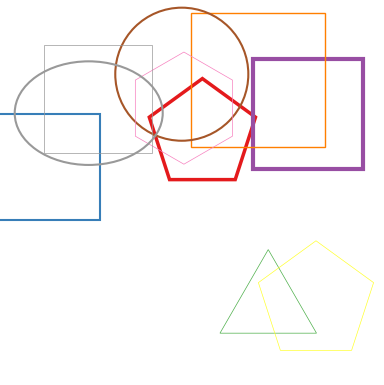[{"shape": "pentagon", "thickness": 2.5, "radius": 0.73, "center": [0.526, 0.651]}, {"shape": "square", "thickness": 1.5, "radius": 0.69, "center": [0.122, 0.566]}, {"shape": "triangle", "thickness": 0.5, "radius": 0.72, "center": [0.697, 0.207]}, {"shape": "square", "thickness": 3, "radius": 0.72, "center": [0.801, 0.704]}, {"shape": "square", "thickness": 1, "radius": 0.87, "center": [0.67, 0.792]}, {"shape": "pentagon", "thickness": 0.5, "radius": 0.79, "center": [0.821, 0.217]}, {"shape": "circle", "thickness": 1.5, "radius": 0.86, "center": [0.472, 0.807]}, {"shape": "hexagon", "thickness": 0.5, "radius": 0.73, "center": [0.478, 0.719]}, {"shape": "square", "thickness": 0.5, "radius": 0.7, "center": [0.255, 0.742]}, {"shape": "oval", "thickness": 1.5, "radius": 0.96, "center": [0.23, 0.706]}]